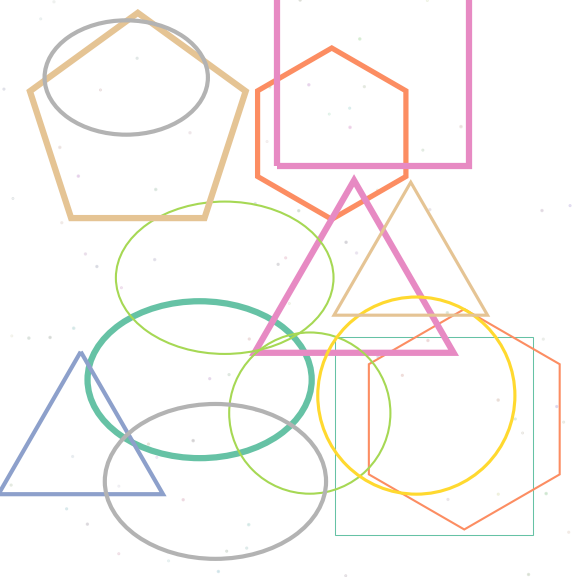[{"shape": "square", "thickness": 0.5, "radius": 0.86, "center": [0.751, 0.244]}, {"shape": "oval", "thickness": 3, "radius": 0.97, "center": [0.346, 0.342]}, {"shape": "hexagon", "thickness": 1, "radius": 0.95, "center": [0.804, 0.273]}, {"shape": "hexagon", "thickness": 2.5, "radius": 0.74, "center": [0.574, 0.768]}, {"shape": "triangle", "thickness": 2, "radius": 0.82, "center": [0.14, 0.226]}, {"shape": "square", "thickness": 3, "radius": 0.83, "center": [0.645, 0.878]}, {"shape": "triangle", "thickness": 3, "radius": 1.0, "center": [0.613, 0.488]}, {"shape": "oval", "thickness": 1, "radius": 0.94, "center": [0.389, 0.518]}, {"shape": "circle", "thickness": 1, "radius": 0.7, "center": [0.536, 0.284]}, {"shape": "circle", "thickness": 1.5, "radius": 0.85, "center": [0.721, 0.314]}, {"shape": "triangle", "thickness": 1.5, "radius": 0.77, "center": [0.711, 0.53]}, {"shape": "pentagon", "thickness": 3, "radius": 0.98, "center": [0.239, 0.78]}, {"shape": "oval", "thickness": 2, "radius": 0.96, "center": [0.373, 0.166]}, {"shape": "oval", "thickness": 2, "radius": 0.71, "center": [0.219, 0.865]}]